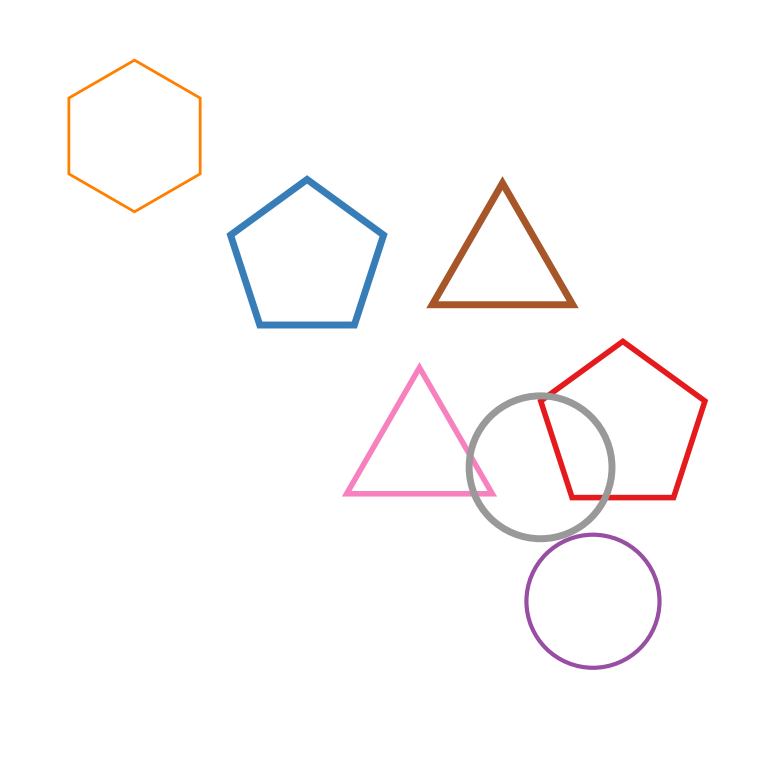[{"shape": "pentagon", "thickness": 2, "radius": 0.56, "center": [0.809, 0.444]}, {"shape": "pentagon", "thickness": 2.5, "radius": 0.52, "center": [0.399, 0.662]}, {"shape": "circle", "thickness": 1.5, "radius": 0.43, "center": [0.77, 0.219]}, {"shape": "hexagon", "thickness": 1, "radius": 0.49, "center": [0.175, 0.823]}, {"shape": "triangle", "thickness": 2.5, "radius": 0.53, "center": [0.653, 0.657]}, {"shape": "triangle", "thickness": 2, "radius": 0.55, "center": [0.545, 0.413]}, {"shape": "circle", "thickness": 2.5, "radius": 0.46, "center": [0.702, 0.393]}]